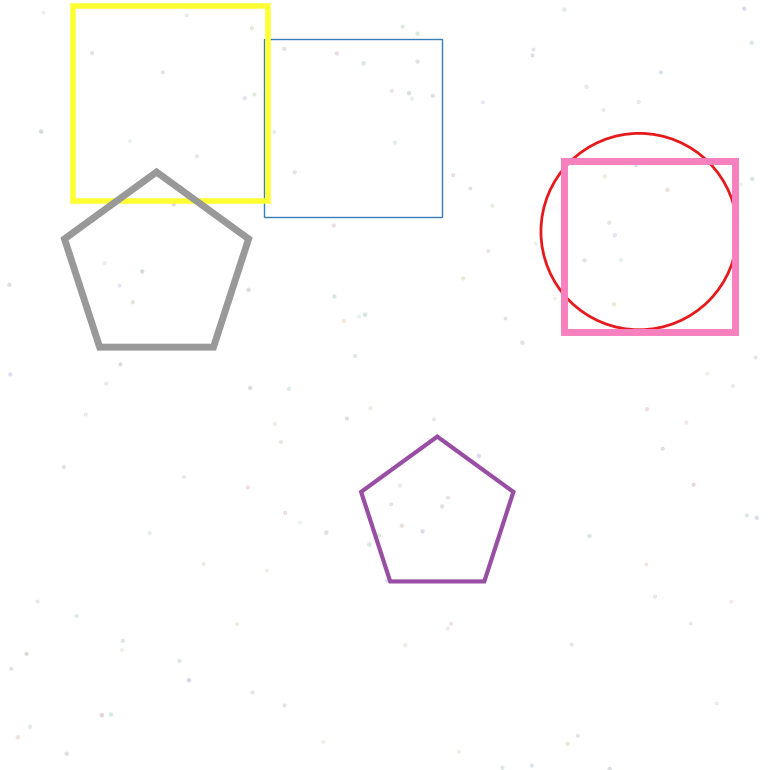[{"shape": "circle", "thickness": 1, "radius": 0.64, "center": [0.83, 0.699]}, {"shape": "square", "thickness": 0.5, "radius": 0.58, "center": [0.458, 0.834]}, {"shape": "pentagon", "thickness": 1.5, "radius": 0.52, "center": [0.568, 0.329]}, {"shape": "square", "thickness": 2, "radius": 0.63, "center": [0.221, 0.866]}, {"shape": "square", "thickness": 2.5, "radius": 0.56, "center": [0.843, 0.68]}, {"shape": "pentagon", "thickness": 2.5, "radius": 0.63, "center": [0.203, 0.651]}]